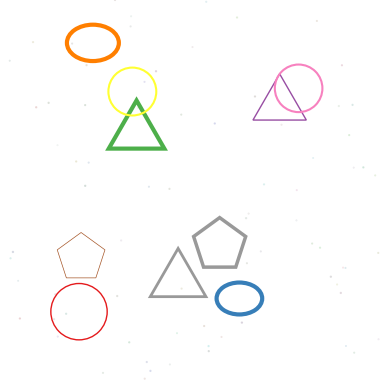[{"shape": "circle", "thickness": 1, "radius": 0.37, "center": [0.205, 0.19]}, {"shape": "oval", "thickness": 3, "radius": 0.3, "center": [0.622, 0.225]}, {"shape": "triangle", "thickness": 3, "radius": 0.42, "center": [0.355, 0.656]}, {"shape": "triangle", "thickness": 1, "radius": 0.4, "center": [0.726, 0.728]}, {"shape": "oval", "thickness": 3, "radius": 0.34, "center": [0.241, 0.889]}, {"shape": "circle", "thickness": 1.5, "radius": 0.31, "center": [0.344, 0.762]}, {"shape": "pentagon", "thickness": 0.5, "radius": 0.33, "center": [0.211, 0.331]}, {"shape": "circle", "thickness": 1.5, "radius": 0.31, "center": [0.776, 0.771]}, {"shape": "triangle", "thickness": 2, "radius": 0.42, "center": [0.463, 0.271]}, {"shape": "pentagon", "thickness": 2.5, "radius": 0.36, "center": [0.571, 0.364]}]